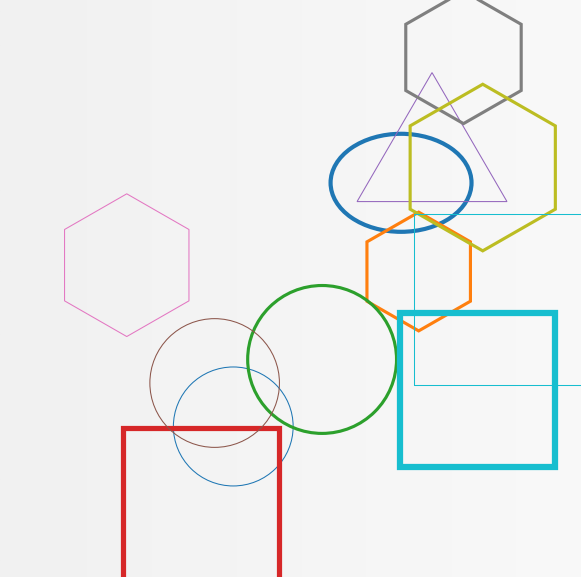[{"shape": "oval", "thickness": 2, "radius": 0.61, "center": [0.69, 0.683]}, {"shape": "circle", "thickness": 0.5, "radius": 0.52, "center": [0.401, 0.261]}, {"shape": "hexagon", "thickness": 1.5, "radius": 0.51, "center": [0.72, 0.529]}, {"shape": "circle", "thickness": 1.5, "radius": 0.64, "center": [0.554, 0.377]}, {"shape": "square", "thickness": 2.5, "radius": 0.67, "center": [0.346, 0.124]}, {"shape": "triangle", "thickness": 0.5, "radius": 0.74, "center": [0.743, 0.725]}, {"shape": "circle", "thickness": 0.5, "radius": 0.56, "center": [0.369, 0.336]}, {"shape": "hexagon", "thickness": 0.5, "radius": 0.62, "center": [0.218, 0.54]}, {"shape": "hexagon", "thickness": 1.5, "radius": 0.57, "center": [0.797, 0.9]}, {"shape": "hexagon", "thickness": 1.5, "radius": 0.72, "center": [0.831, 0.709]}, {"shape": "square", "thickness": 0.5, "radius": 0.74, "center": [0.861, 0.48]}, {"shape": "square", "thickness": 3, "radius": 0.67, "center": [0.821, 0.324]}]